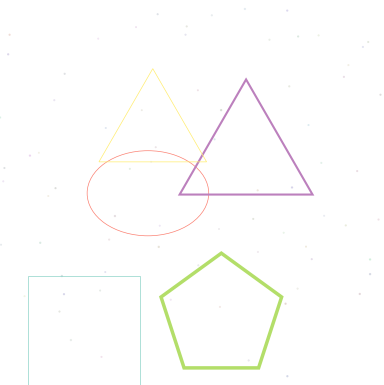[{"shape": "square", "thickness": 0.5, "radius": 0.73, "center": [0.218, 0.139]}, {"shape": "oval", "thickness": 0.5, "radius": 0.79, "center": [0.384, 0.498]}, {"shape": "pentagon", "thickness": 2.5, "radius": 0.82, "center": [0.575, 0.178]}, {"shape": "triangle", "thickness": 1.5, "radius": 1.0, "center": [0.639, 0.594]}, {"shape": "triangle", "thickness": 0.5, "radius": 0.81, "center": [0.397, 0.66]}]